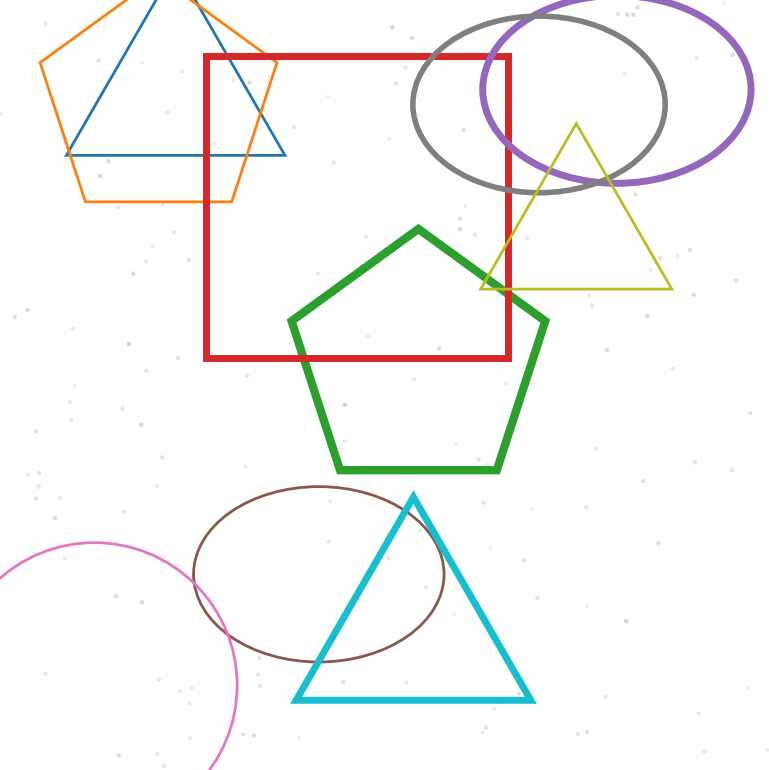[{"shape": "triangle", "thickness": 1, "radius": 0.82, "center": [0.228, 0.88]}, {"shape": "pentagon", "thickness": 1, "radius": 0.81, "center": [0.206, 0.869]}, {"shape": "pentagon", "thickness": 3, "radius": 0.87, "center": [0.543, 0.529]}, {"shape": "square", "thickness": 2.5, "radius": 0.98, "center": [0.464, 0.731]}, {"shape": "oval", "thickness": 2.5, "radius": 0.87, "center": [0.801, 0.884]}, {"shape": "oval", "thickness": 1, "radius": 0.81, "center": [0.414, 0.254]}, {"shape": "circle", "thickness": 1, "radius": 0.93, "center": [0.123, 0.11]}, {"shape": "oval", "thickness": 2, "radius": 0.82, "center": [0.7, 0.864]}, {"shape": "triangle", "thickness": 1, "radius": 0.72, "center": [0.748, 0.696]}, {"shape": "triangle", "thickness": 2.5, "radius": 0.88, "center": [0.537, 0.179]}]